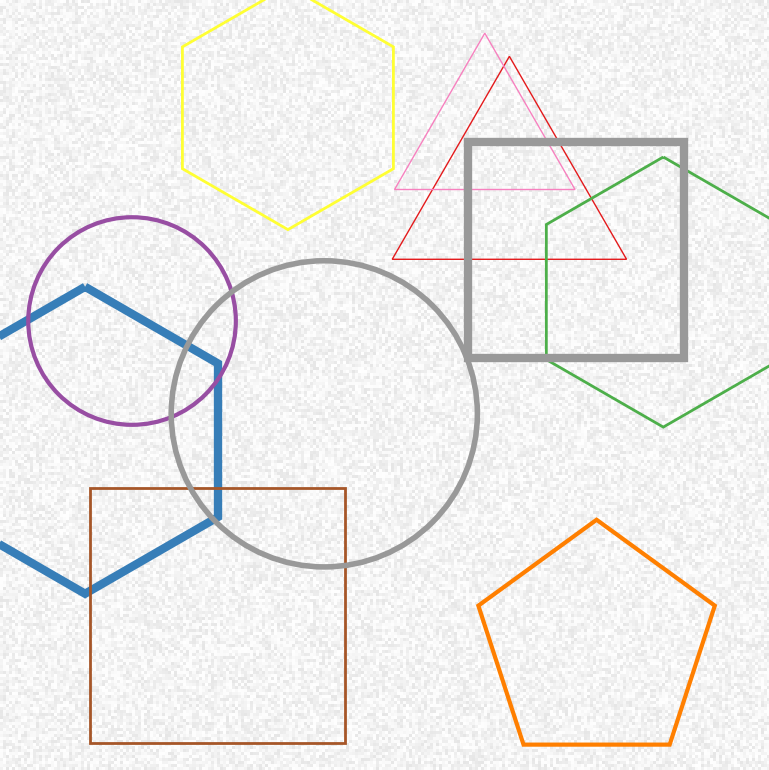[{"shape": "triangle", "thickness": 0.5, "radius": 0.88, "center": [0.662, 0.751]}, {"shape": "hexagon", "thickness": 3, "radius": 1.0, "center": [0.111, 0.428]}, {"shape": "hexagon", "thickness": 1, "radius": 0.88, "center": [0.861, 0.621]}, {"shape": "circle", "thickness": 1.5, "radius": 0.67, "center": [0.171, 0.583]}, {"shape": "pentagon", "thickness": 1.5, "radius": 0.81, "center": [0.775, 0.164]}, {"shape": "hexagon", "thickness": 1, "radius": 0.79, "center": [0.374, 0.86]}, {"shape": "square", "thickness": 1, "radius": 0.83, "center": [0.283, 0.2]}, {"shape": "triangle", "thickness": 0.5, "radius": 0.68, "center": [0.63, 0.822]}, {"shape": "square", "thickness": 3, "radius": 0.7, "center": [0.748, 0.675]}, {"shape": "circle", "thickness": 2, "radius": 0.99, "center": [0.421, 0.463]}]